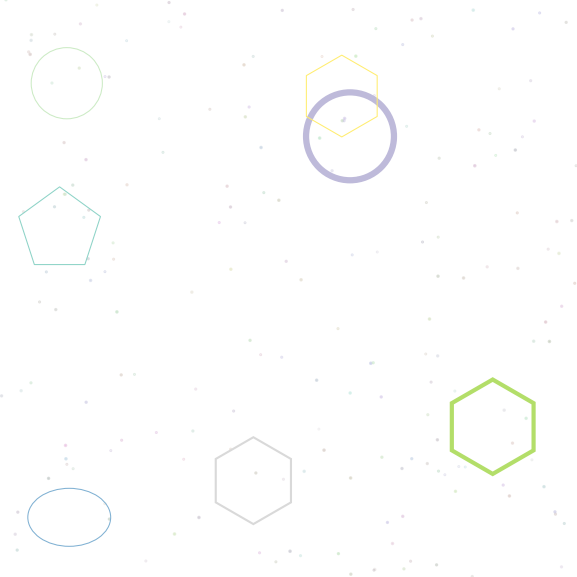[{"shape": "pentagon", "thickness": 0.5, "radius": 0.37, "center": [0.103, 0.601]}, {"shape": "circle", "thickness": 3, "radius": 0.38, "center": [0.606, 0.763]}, {"shape": "oval", "thickness": 0.5, "radius": 0.36, "center": [0.12, 0.103]}, {"shape": "hexagon", "thickness": 2, "radius": 0.41, "center": [0.853, 0.26]}, {"shape": "hexagon", "thickness": 1, "radius": 0.38, "center": [0.439, 0.167]}, {"shape": "circle", "thickness": 0.5, "radius": 0.31, "center": [0.116, 0.855]}, {"shape": "hexagon", "thickness": 0.5, "radius": 0.35, "center": [0.592, 0.833]}]